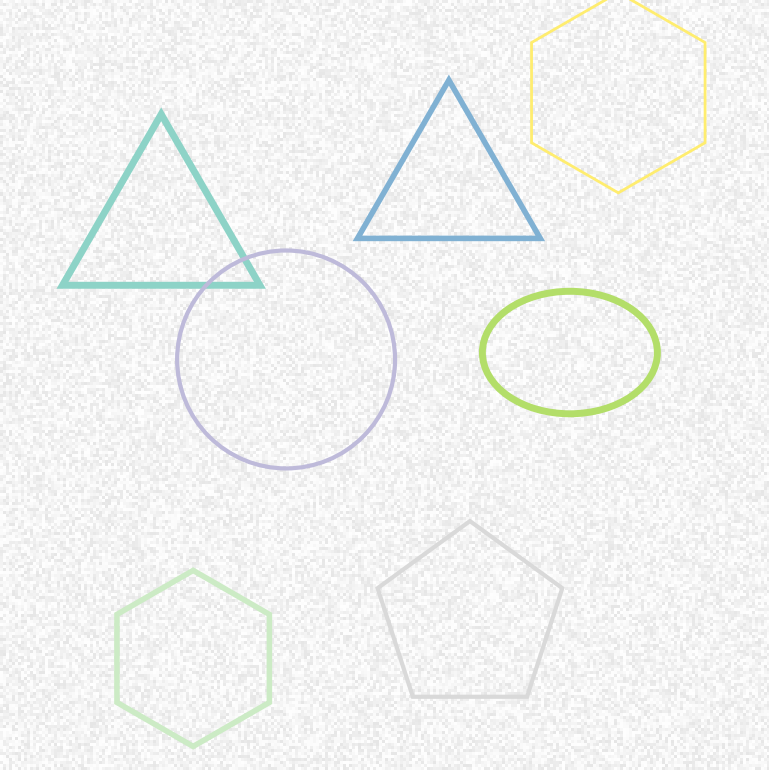[{"shape": "triangle", "thickness": 2.5, "radius": 0.74, "center": [0.209, 0.704]}, {"shape": "circle", "thickness": 1.5, "radius": 0.71, "center": [0.372, 0.533]}, {"shape": "triangle", "thickness": 2, "radius": 0.69, "center": [0.583, 0.759]}, {"shape": "oval", "thickness": 2.5, "radius": 0.57, "center": [0.74, 0.542]}, {"shape": "pentagon", "thickness": 1.5, "radius": 0.63, "center": [0.61, 0.197]}, {"shape": "hexagon", "thickness": 2, "radius": 0.57, "center": [0.251, 0.145]}, {"shape": "hexagon", "thickness": 1, "radius": 0.65, "center": [0.803, 0.88]}]